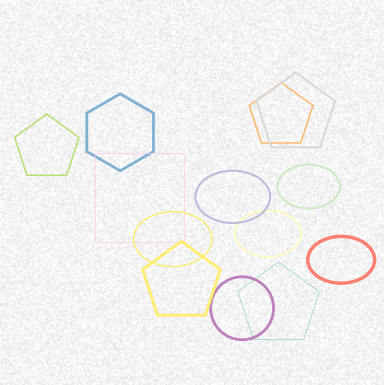[{"shape": "pentagon", "thickness": 0.5, "radius": 0.56, "center": [0.724, 0.208]}, {"shape": "oval", "thickness": 1, "radius": 0.43, "center": [0.696, 0.393]}, {"shape": "oval", "thickness": 1.5, "radius": 0.49, "center": [0.605, 0.489]}, {"shape": "oval", "thickness": 2.5, "radius": 0.43, "center": [0.886, 0.325]}, {"shape": "hexagon", "thickness": 2, "radius": 0.5, "center": [0.312, 0.656]}, {"shape": "pentagon", "thickness": 1, "radius": 0.43, "center": [0.73, 0.699]}, {"shape": "pentagon", "thickness": 1, "radius": 0.44, "center": [0.122, 0.616]}, {"shape": "square", "thickness": 0.5, "radius": 0.58, "center": [0.363, 0.488]}, {"shape": "pentagon", "thickness": 1.5, "radius": 0.54, "center": [0.768, 0.704]}, {"shape": "circle", "thickness": 2, "radius": 0.41, "center": [0.629, 0.199]}, {"shape": "oval", "thickness": 1.5, "radius": 0.41, "center": [0.802, 0.515]}, {"shape": "pentagon", "thickness": 2, "radius": 0.53, "center": [0.471, 0.267]}, {"shape": "oval", "thickness": 1, "radius": 0.51, "center": [0.449, 0.379]}]